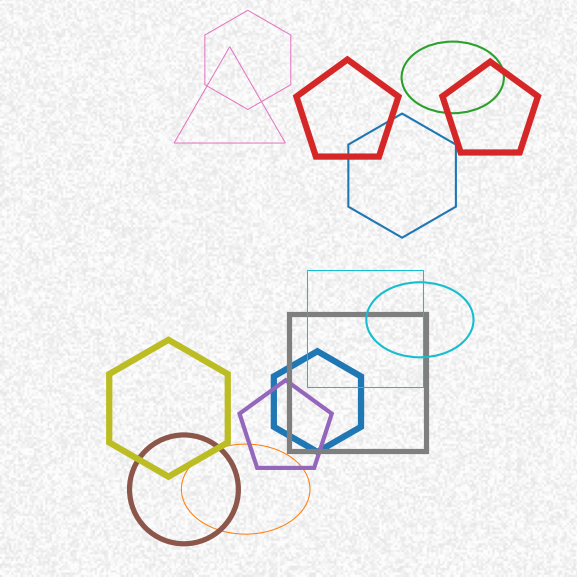[{"shape": "hexagon", "thickness": 1, "radius": 0.54, "center": [0.696, 0.695]}, {"shape": "hexagon", "thickness": 3, "radius": 0.44, "center": [0.55, 0.304]}, {"shape": "oval", "thickness": 0.5, "radius": 0.56, "center": [0.425, 0.152]}, {"shape": "oval", "thickness": 1, "radius": 0.44, "center": [0.784, 0.865]}, {"shape": "pentagon", "thickness": 3, "radius": 0.46, "center": [0.602, 0.803]}, {"shape": "pentagon", "thickness": 3, "radius": 0.43, "center": [0.849, 0.805]}, {"shape": "pentagon", "thickness": 2, "radius": 0.42, "center": [0.495, 0.257]}, {"shape": "circle", "thickness": 2.5, "radius": 0.47, "center": [0.319, 0.152]}, {"shape": "triangle", "thickness": 0.5, "radius": 0.56, "center": [0.398, 0.807]}, {"shape": "hexagon", "thickness": 0.5, "radius": 0.43, "center": [0.429, 0.895]}, {"shape": "square", "thickness": 2.5, "radius": 0.59, "center": [0.62, 0.337]}, {"shape": "hexagon", "thickness": 3, "radius": 0.59, "center": [0.292, 0.292]}, {"shape": "oval", "thickness": 1, "radius": 0.46, "center": [0.727, 0.445]}, {"shape": "square", "thickness": 0.5, "radius": 0.51, "center": [0.632, 0.43]}]